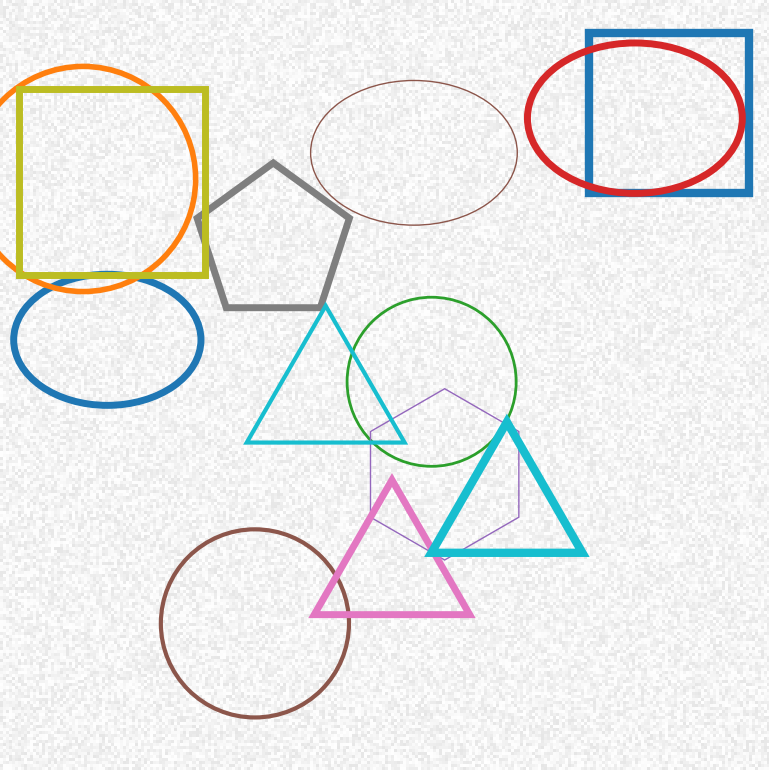[{"shape": "square", "thickness": 3, "radius": 0.52, "center": [0.869, 0.853]}, {"shape": "oval", "thickness": 2.5, "radius": 0.61, "center": [0.139, 0.559]}, {"shape": "circle", "thickness": 2, "radius": 0.73, "center": [0.108, 0.768]}, {"shape": "circle", "thickness": 1, "radius": 0.55, "center": [0.561, 0.504]}, {"shape": "oval", "thickness": 2.5, "radius": 0.7, "center": [0.825, 0.847]}, {"shape": "hexagon", "thickness": 0.5, "radius": 0.56, "center": [0.578, 0.384]}, {"shape": "oval", "thickness": 0.5, "radius": 0.67, "center": [0.538, 0.802]}, {"shape": "circle", "thickness": 1.5, "radius": 0.61, "center": [0.331, 0.19]}, {"shape": "triangle", "thickness": 2.5, "radius": 0.58, "center": [0.509, 0.26]}, {"shape": "pentagon", "thickness": 2.5, "radius": 0.52, "center": [0.355, 0.684]}, {"shape": "square", "thickness": 2.5, "radius": 0.6, "center": [0.145, 0.764]}, {"shape": "triangle", "thickness": 1.5, "radius": 0.59, "center": [0.423, 0.484]}, {"shape": "triangle", "thickness": 3, "radius": 0.57, "center": [0.658, 0.339]}]